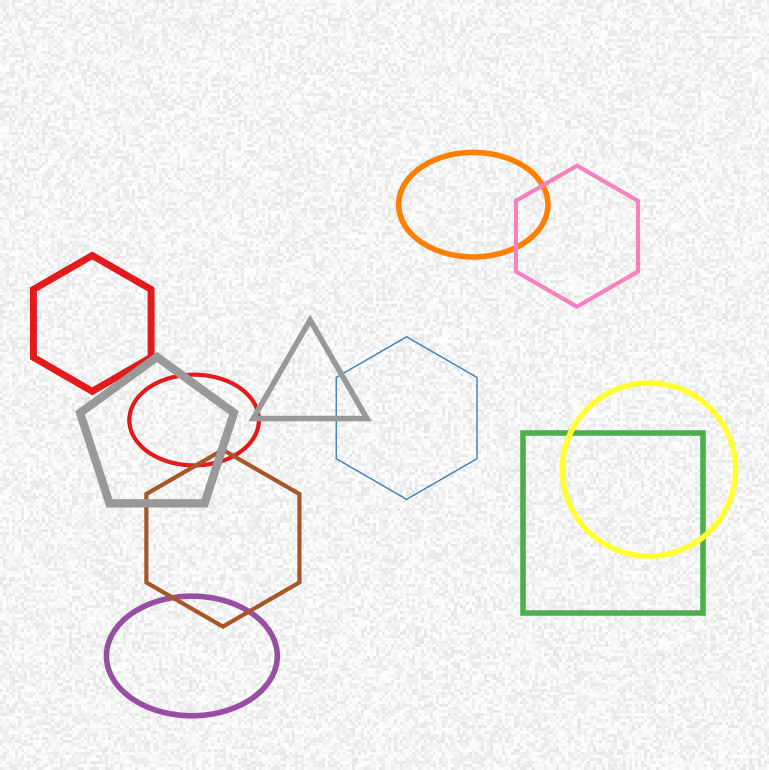[{"shape": "oval", "thickness": 1.5, "radius": 0.42, "center": [0.252, 0.454]}, {"shape": "hexagon", "thickness": 2.5, "radius": 0.44, "center": [0.12, 0.58]}, {"shape": "hexagon", "thickness": 0.5, "radius": 0.53, "center": [0.528, 0.457]}, {"shape": "square", "thickness": 2, "radius": 0.59, "center": [0.796, 0.321]}, {"shape": "oval", "thickness": 2, "radius": 0.55, "center": [0.249, 0.148]}, {"shape": "oval", "thickness": 2, "radius": 0.48, "center": [0.615, 0.734]}, {"shape": "circle", "thickness": 2, "radius": 0.56, "center": [0.843, 0.39]}, {"shape": "hexagon", "thickness": 1.5, "radius": 0.57, "center": [0.289, 0.301]}, {"shape": "hexagon", "thickness": 1.5, "radius": 0.46, "center": [0.749, 0.693]}, {"shape": "triangle", "thickness": 2, "radius": 0.43, "center": [0.403, 0.499]}, {"shape": "pentagon", "thickness": 3, "radius": 0.53, "center": [0.204, 0.431]}]